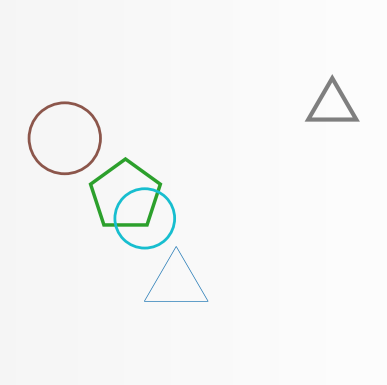[{"shape": "triangle", "thickness": 0.5, "radius": 0.48, "center": [0.455, 0.265]}, {"shape": "pentagon", "thickness": 2.5, "radius": 0.47, "center": [0.324, 0.492]}, {"shape": "circle", "thickness": 2, "radius": 0.46, "center": [0.167, 0.641]}, {"shape": "triangle", "thickness": 3, "radius": 0.36, "center": [0.857, 0.725]}, {"shape": "circle", "thickness": 2, "radius": 0.39, "center": [0.374, 0.433]}]